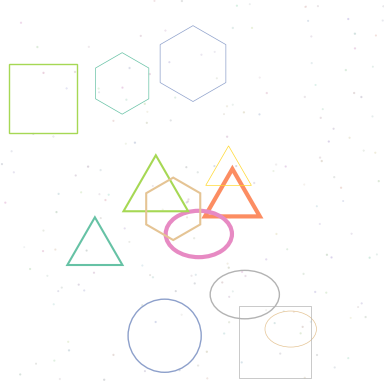[{"shape": "hexagon", "thickness": 0.5, "radius": 0.4, "center": [0.317, 0.783]}, {"shape": "triangle", "thickness": 1.5, "radius": 0.41, "center": [0.246, 0.353]}, {"shape": "triangle", "thickness": 3, "radius": 0.41, "center": [0.604, 0.479]}, {"shape": "circle", "thickness": 1, "radius": 0.47, "center": [0.428, 0.128]}, {"shape": "hexagon", "thickness": 0.5, "radius": 0.49, "center": [0.501, 0.835]}, {"shape": "oval", "thickness": 3, "radius": 0.43, "center": [0.516, 0.392]}, {"shape": "square", "thickness": 1, "radius": 0.45, "center": [0.112, 0.744]}, {"shape": "triangle", "thickness": 1.5, "radius": 0.48, "center": [0.405, 0.5]}, {"shape": "triangle", "thickness": 0.5, "radius": 0.34, "center": [0.594, 0.553]}, {"shape": "hexagon", "thickness": 1.5, "radius": 0.41, "center": [0.45, 0.458]}, {"shape": "oval", "thickness": 0.5, "radius": 0.33, "center": [0.755, 0.145]}, {"shape": "square", "thickness": 0.5, "radius": 0.46, "center": [0.714, 0.112]}, {"shape": "oval", "thickness": 1, "radius": 0.45, "center": [0.636, 0.235]}]